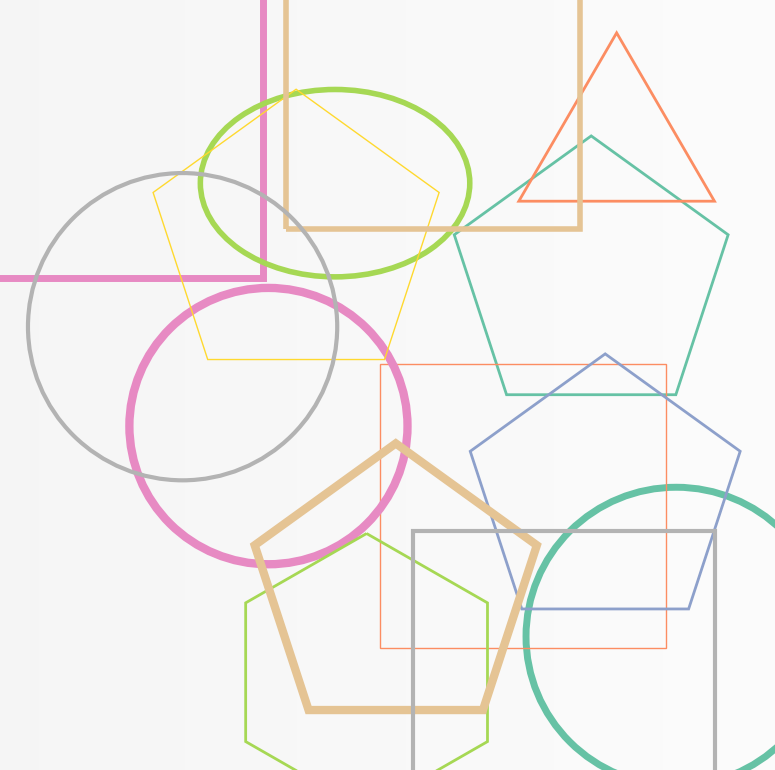[{"shape": "pentagon", "thickness": 1, "radius": 0.93, "center": [0.763, 0.638]}, {"shape": "circle", "thickness": 2.5, "radius": 0.97, "center": [0.873, 0.173]}, {"shape": "triangle", "thickness": 1, "radius": 0.73, "center": [0.796, 0.812]}, {"shape": "square", "thickness": 0.5, "radius": 0.92, "center": [0.675, 0.343]}, {"shape": "pentagon", "thickness": 1, "radius": 0.92, "center": [0.781, 0.357]}, {"shape": "circle", "thickness": 3, "radius": 0.9, "center": [0.346, 0.447]}, {"shape": "square", "thickness": 2.5, "radius": 0.93, "center": [0.153, 0.825]}, {"shape": "hexagon", "thickness": 1, "radius": 0.9, "center": [0.473, 0.127]}, {"shape": "oval", "thickness": 2, "radius": 0.87, "center": [0.432, 0.762]}, {"shape": "pentagon", "thickness": 0.5, "radius": 0.97, "center": [0.382, 0.69]}, {"shape": "square", "thickness": 2, "radius": 0.95, "center": [0.559, 0.891]}, {"shape": "pentagon", "thickness": 3, "radius": 0.96, "center": [0.511, 0.233]}, {"shape": "circle", "thickness": 1.5, "radius": 1.0, "center": [0.236, 0.576]}, {"shape": "square", "thickness": 1.5, "radius": 0.97, "center": [0.728, 0.116]}]